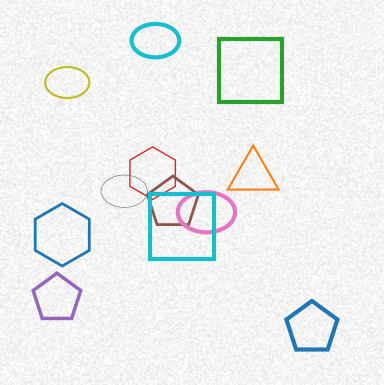[{"shape": "pentagon", "thickness": 3, "radius": 0.35, "center": [0.81, 0.149]}, {"shape": "hexagon", "thickness": 2, "radius": 0.41, "center": [0.162, 0.39]}, {"shape": "triangle", "thickness": 1.5, "radius": 0.38, "center": [0.658, 0.546]}, {"shape": "square", "thickness": 3, "radius": 0.41, "center": [0.651, 0.816]}, {"shape": "hexagon", "thickness": 1, "radius": 0.34, "center": [0.396, 0.55]}, {"shape": "pentagon", "thickness": 2.5, "radius": 0.32, "center": [0.148, 0.225]}, {"shape": "pentagon", "thickness": 2, "radius": 0.35, "center": [0.449, 0.473]}, {"shape": "oval", "thickness": 3, "radius": 0.37, "center": [0.536, 0.449]}, {"shape": "oval", "thickness": 0.5, "radius": 0.3, "center": [0.323, 0.503]}, {"shape": "oval", "thickness": 1.5, "radius": 0.29, "center": [0.175, 0.786]}, {"shape": "square", "thickness": 3, "radius": 0.42, "center": [0.473, 0.411]}, {"shape": "oval", "thickness": 3, "radius": 0.31, "center": [0.404, 0.894]}]